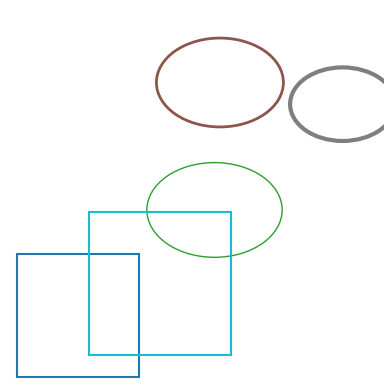[{"shape": "square", "thickness": 1.5, "radius": 0.8, "center": [0.202, 0.18]}, {"shape": "oval", "thickness": 1, "radius": 0.88, "center": [0.557, 0.455]}, {"shape": "oval", "thickness": 2, "radius": 0.82, "center": [0.571, 0.786]}, {"shape": "oval", "thickness": 3, "radius": 0.68, "center": [0.89, 0.729]}, {"shape": "square", "thickness": 1.5, "radius": 0.93, "center": [0.416, 0.263]}]